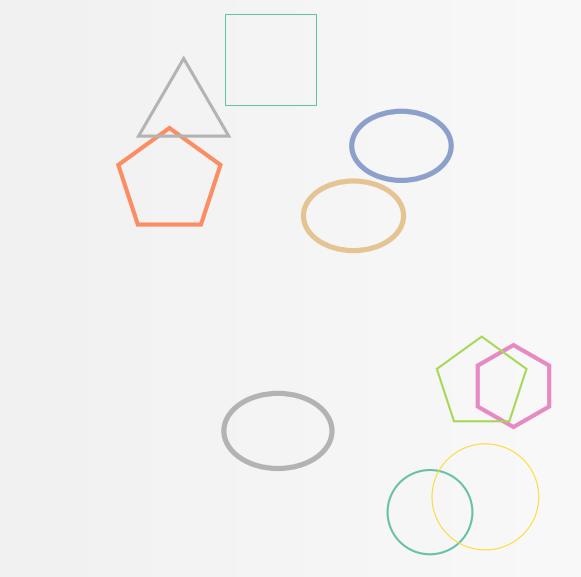[{"shape": "square", "thickness": 0.5, "radius": 0.39, "center": [0.465, 0.896]}, {"shape": "circle", "thickness": 1, "radius": 0.36, "center": [0.74, 0.112]}, {"shape": "pentagon", "thickness": 2, "radius": 0.46, "center": [0.291, 0.685]}, {"shape": "oval", "thickness": 2.5, "radius": 0.43, "center": [0.691, 0.747]}, {"shape": "hexagon", "thickness": 2, "radius": 0.35, "center": [0.883, 0.331]}, {"shape": "pentagon", "thickness": 1, "radius": 0.41, "center": [0.829, 0.335]}, {"shape": "circle", "thickness": 0.5, "radius": 0.46, "center": [0.835, 0.139]}, {"shape": "oval", "thickness": 2.5, "radius": 0.43, "center": [0.608, 0.625]}, {"shape": "oval", "thickness": 2.5, "radius": 0.47, "center": [0.478, 0.253]}, {"shape": "triangle", "thickness": 1.5, "radius": 0.45, "center": [0.316, 0.808]}]